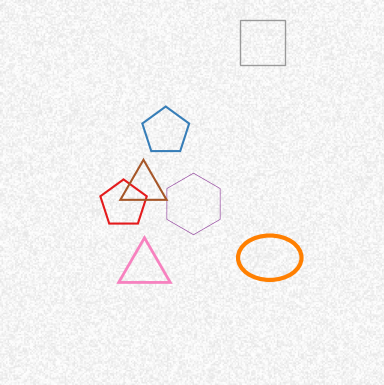[{"shape": "pentagon", "thickness": 1.5, "radius": 0.32, "center": [0.321, 0.471]}, {"shape": "pentagon", "thickness": 1.5, "radius": 0.32, "center": [0.43, 0.659]}, {"shape": "hexagon", "thickness": 0.5, "radius": 0.4, "center": [0.503, 0.47]}, {"shape": "oval", "thickness": 3, "radius": 0.41, "center": [0.701, 0.331]}, {"shape": "triangle", "thickness": 1.5, "radius": 0.35, "center": [0.373, 0.516]}, {"shape": "triangle", "thickness": 2, "radius": 0.39, "center": [0.375, 0.305]}, {"shape": "square", "thickness": 1, "radius": 0.29, "center": [0.682, 0.889]}]